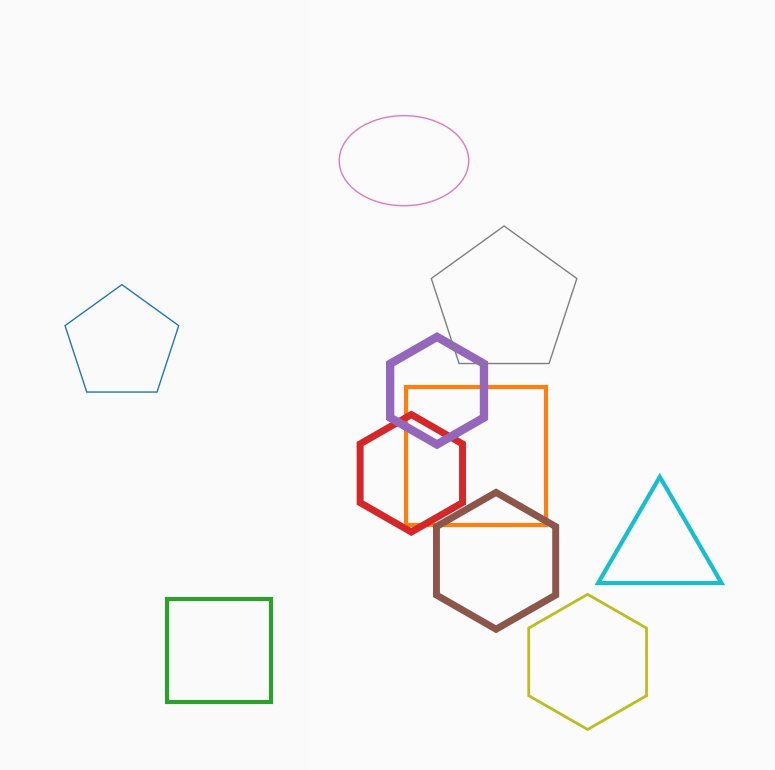[{"shape": "pentagon", "thickness": 0.5, "radius": 0.39, "center": [0.157, 0.553]}, {"shape": "square", "thickness": 1.5, "radius": 0.45, "center": [0.614, 0.408]}, {"shape": "square", "thickness": 1.5, "radius": 0.33, "center": [0.283, 0.155]}, {"shape": "hexagon", "thickness": 2.5, "radius": 0.38, "center": [0.531, 0.385]}, {"shape": "hexagon", "thickness": 3, "radius": 0.35, "center": [0.564, 0.493]}, {"shape": "hexagon", "thickness": 2.5, "radius": 0.44, "center": [0.64, 0.272]}, {"shape": "oval", "thickness": 0.5, "radius": 0.42, "center": [0.521, 0.791]}, {"shape": "pentagon", "thickness": 0.5, "radius": 0.49, "center": [0.65, 0.608]}, {"shape": "hexagon", "thickness": 1, "radius": 0.44, "center": [0.758, 0.14]}, {"shape": "triangle", "thickness": 1.5, "radius": 0.46, "center": [0.851, 0.289]}]